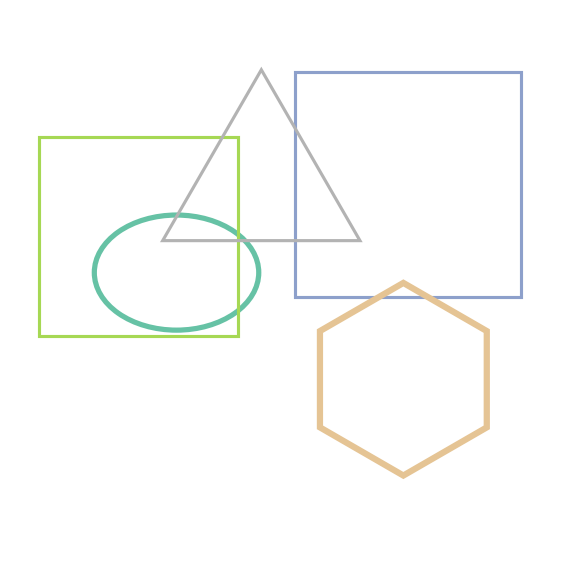[{"shape": "oval", "thickness": 2.5, "radius": 0.71, "center": [0.306, 0.527]}, {"shape": "square", "thickness": 1.5, "radius": 0.98, "center": [0.707, 0.68]}, {"shape": "square", "thickness": 1.5, "radius": 0.86, "center": [0.24, 0.59]}, {"shape": "hexagon", "thickness": 3, "radius": 0.83, "center": [0.698, 0.342]}, {"shape": "triangle", "thickness": 1.5, "radius": 0.99, "center": [0.453, 0.681]}]